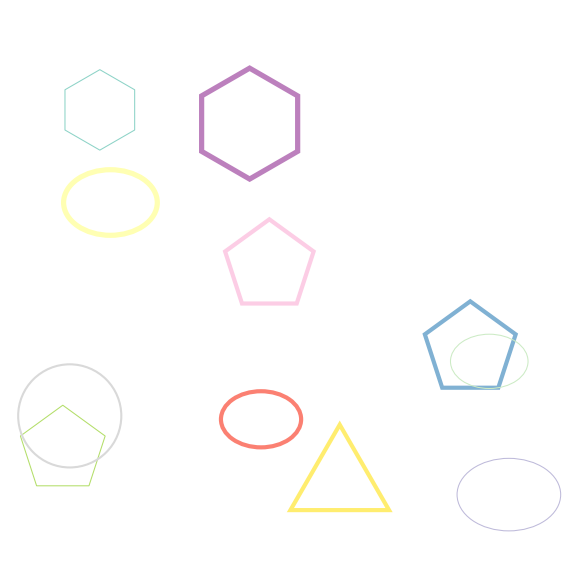[{"shape": "hexagon", "thickness": 0.5, "radius": 0.35, "center": [0.173, 0.809]}, {"shape": "oval", "thickness": 2.5, "radius": 0.41, "center": [0.191, 0.648]}, {"shape": "oval", "thickness": 0.5, "radius": 0.45, "center": [0.881, 0.143]}, {"shape": "oval", "thickness": 2, "radius": 0.35, "center": [0.452, 0.273]}, {"shape": "pentagon", "thickness": 2, "radius": 0.41, "center": [0.814, 0.395]}, {"shape": "pentagon", "thickness": 0.5, "radius": 0.39, "center": [0.109, 0.22]}, {"shape": "pentagon", "thickness": 2, "radius": 0.4, "center": [0.466, 0.539]}, {"shape": "circle", "thickness": 1, "radius": 0.45, "center": [0.121, 0.279]}, {"shape": "hexagon", "thickness": 2.5, "radius": 0.48, "center": [0.432, 0.785]}, {"shape": "oval", "thickness": 0.5, "radius": 0.34, "center": [0.847, 0.373]}, {"shape": "triangle", "thickness": 2, "radius": 0.49, "center": [0.588, 0.165]}]